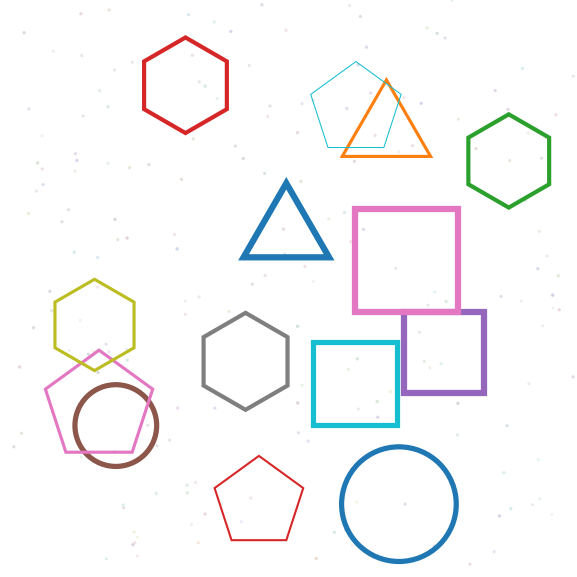[{"shape": "circle", "thickness": 2.5, "radius": 0.5, "center": [0.691, 0.126]}, {"shape": "triangle", "thickness": 3, "radius": 0.43, "center": [0.496, 0.596]}, {"shape": "triangle", "thickness": 1.5, "radius": 0.44, "center": [0.669, 0.772]}, {"shape": "hexagon", "thickness": 2, "radius": 0.4, "center": [0.881, 0.72]}, {"shape": "hexagon", "thickness": 2, "radius": 0.41, "center": [0.321, 0.852]}, {"shape": "pentagon", "thickness": 1, "radius": 0.4, "center": [0.448, 0.129]}, {"shape": "square", "thickness": 3, "radius": 0.35, "center": [0.768, 0.388]}, {"shape": "circle", "thickness": 2.5, "radius": 0.35, "center": [0.201, 0.262]}, {"shape": "square", "thickness": 3, "radius": 0.45, "center": [0.704, 0.548]}, {"shape": "pentagon", "thickness": 1.5, "radius": 0.49, "center": [0.172, 0.295]}, {"shape": "hexagon", "thickness": 2, "radius": 0.42, "center": [0.425, 0.373]}, {"shape": "hexagon", "thickness": 1.5, "radius": 0.4, "center": [0.164, 0.436]}, {"shape": "pentagon", "thickness": 0.5, "radius": 0.41, "center": [0.616, 0.81]}, {"shape": "square", "thickness": 2.5, "radius": 0.36, "center": [0.614, 0.335]}]